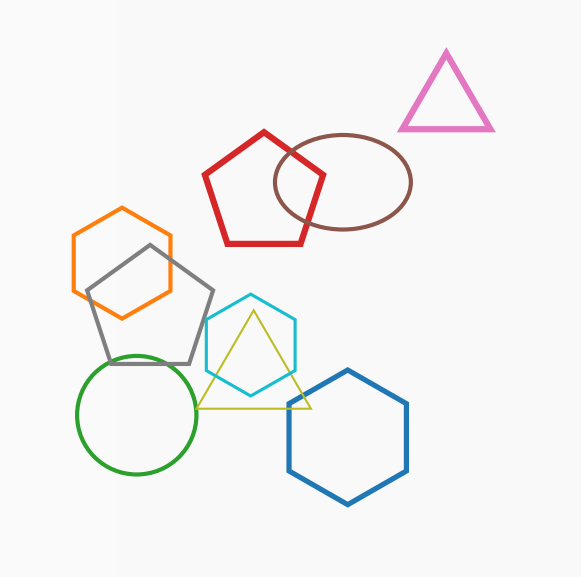[{"shape": "hexagon", "thickness": 2.5, "radius": 0.58, "center": [0.598, 0.242]}, {"shape": "hexagon", "thickness": 2, "radius": 0.48, "center": [0.21, 0.543]}, {"shape": "circle", "thickness": 2, "radius": 0.51, "center": [0.235, 0.28]}, {"shape": "pentagon", "thickness": 3, "radius": 0.53, "center": [0.454, 0.663]}, {"shape": "oval", "thickness": 2, "radius": 0.58, "center": [0.59, 0.684]}, {"shape": "triangle", "thickness": 3, "radius": 0.44, "center": [0.768, 0.819]}, {"shape": "pentagon", "thickness": 2, "radius": 0.57, "center": [0.258, 0.461]}, {"shape": "triangle", "thickness": 1, "radius": 0.57, "center": [0.436, 0.348]}, {"shape": "hexagon", "thickness": 1.5, "radius": 0.44, "center": [0.431, 0.402]}]